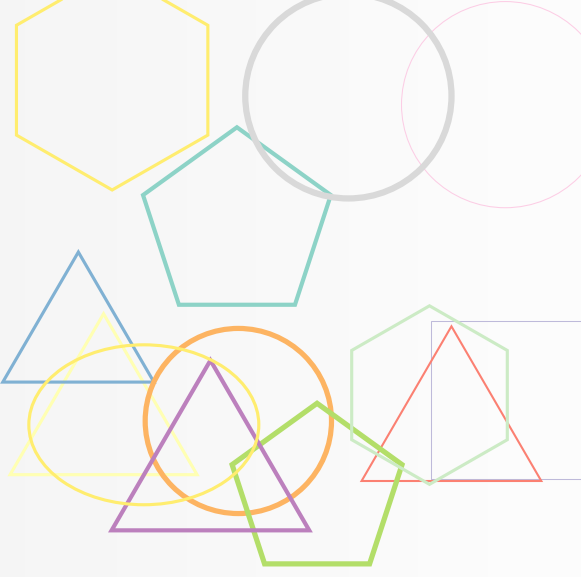[{"shape": "pentagon", "thickness": 2, "radius": 0.85, "center": [0.408, 0.609]}, {"shape": "triangle", "thickness": 1.5, "radius": 0.93, "center": [0.178, 0.27]}, {"shape": "square", "thickness": 0.5, "radius": 0.68, "center": [0.879, 0.307]}, {"shape": "triangle", "thickness": 1, "radius": 0.89, "center": [0.777, 0.256]}, {"shape": "triangle", "thickness": 1.5, "radius": 0.75, "center": [0.135, 0.413]}, {"shape": "circle", "thickness": 2.5, "radius": 0.8, "center": [0.41, 0.27]}, {"shape": "pentagon", "thickness": 2.5, "radius": 0.77, "center": [0.546, 0.147]}, {"shape": "circle", "thickness": 0.5, "radius": 0.89, "center": [0.869, 0.818]}, {"shape": "circle", "thickness": 3, "radius": 0.89, "center": [0.599, 0.833]}, {"shape": "triangle", "thickness": 2, "radius": 0.98, "center": [0.362, 0.179]}, {"shape": "hexagon", "thickness": 1.5, "radius": 0.77, "center": [0.739, 0.315]}, {"shape": "hexagon", "thickness": 1.5, "radius": 0.95, "center": [0.193, 0.86]}, {"shape": "oval", "thickness": 1.5, "radius": 0.99, "center": [0.247, 0.264]}]